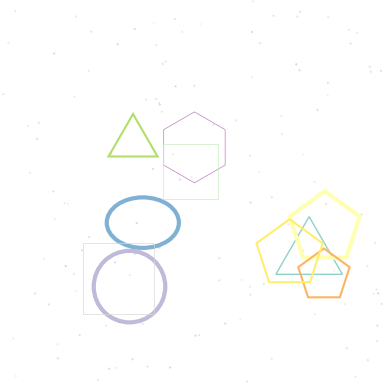[{"shape": "triangle", "thickness": 1, "radius": 0.5, "center": [0.803, 0.337]}, {"shape": "pentagon", "thickness": 3, "radius": 0.48, "center": [0.843, 0.408]}, {"shape": "circle", "thickness": 3, "radius": 0.46, "center": [0.336, 0.256]}, {"shape": "oval", "thickness": 3, "radius": 0.47, "center": [0.371, 0.422]}, {"shape": "pentagon", "thickness": 1.5, "radius": 0.35, "center": [0.841, 0.284]}, {"shape": "triangle", "thickness": 1.5, "radius": 0.37, "center": [0.346, 0.63]}, {"shape": "square", "thickness": 0.5, "radius": 0.46, "center": [0.307, 0.277]}, {"shape": "hexagon", "thickness": 0.5, "radius": 0.46, "center": [0.505, 0.617]}, {"shape": "square", "thickness": 0.5, "radius": 0.36, "center": [0.494, 0.555]}, {"shape": "pentagon", "thickness": 1.5, "radius": 0.45, "center": [0.752, 0.34]}]